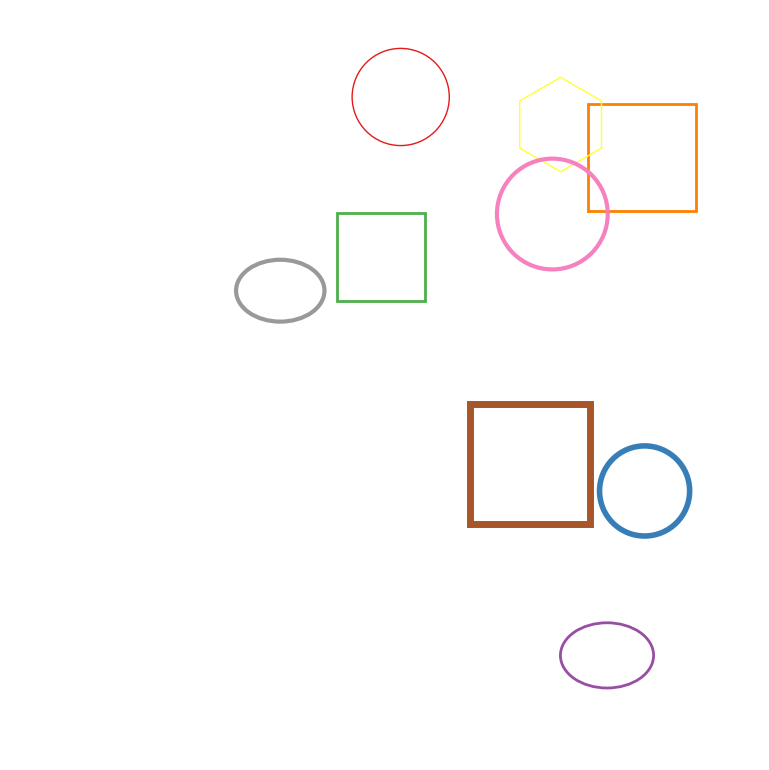[{"shape": "circle", "thickness": 0.5, "radius": 0.32, "center": [0.52, 0.874]}, {"shape": "circle", "thickness": 2, "radius": 0.29, "center": [0.837, 0.362]}, {"shape": "square", "thickness": 1, "radius": 0.29, "center": [0.495, 0.666]}, {"shape": "oval", "thickness": 1, "radius": 0.3, "center": [0.788, 0.149]}, {"shape": "square", "thickness": 1, "radius": 0.35, "center": [0.833, 0.795]}, {"shape": "hexagon", "thickness": 0.5, "radius": 0.31, "center": [0.728, 0.838]}, {"shape": "square", "thickness": 2.5, "radius": 0.39, "center": [0.689, 0.397]}, {"shape": "circle", "thickness": 1.5, "radius": 0.36, "center": [0.717, 0.722]}, {"shape": "oval", "thickness": 1.5, "radius": 0.29, "center": [0.364, 0.622]}]